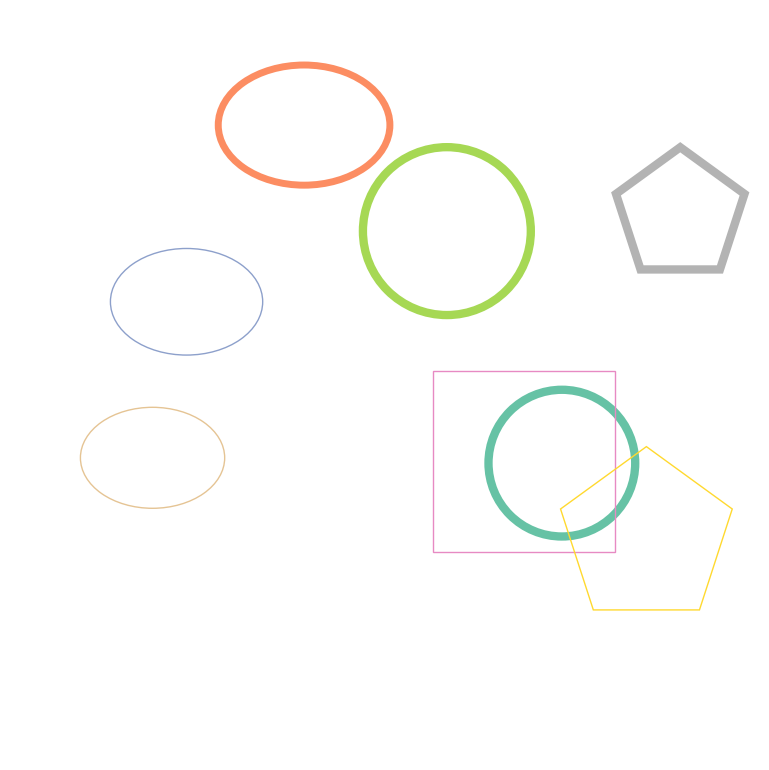[{"shape": "circle", "thickness": 3, "radius": 0.48, "center": [0.73, 0.399]}, {"shape": "oval", "thickness": 2.5, "radius": 0.56, "center": [0.395, 0.838]}, {"shape": "oval", "thickness": 0.5, "radius": 0.49, "center": [0.242, 0.608]}, {"shape": "square", "thickness": 0.5, "radius": 0.59, "center": [0.68, 0.401]}, {"shape": "circle", "thickness": 3, "radius": 0.55, "center": [0.58, 0.7]}, {"shape": "pentagon", "thickness": 0.5, "radius": 0.59, "center": [0.839, 0.303]}, {"shape": "oval", "thickness": 0.5, "radius": 0.47, "center": [0.198, 0.405]}, {"shape": "pentagon", "thickness": 3, "radius": 0.44, "center": [0.883, 0.721]}]